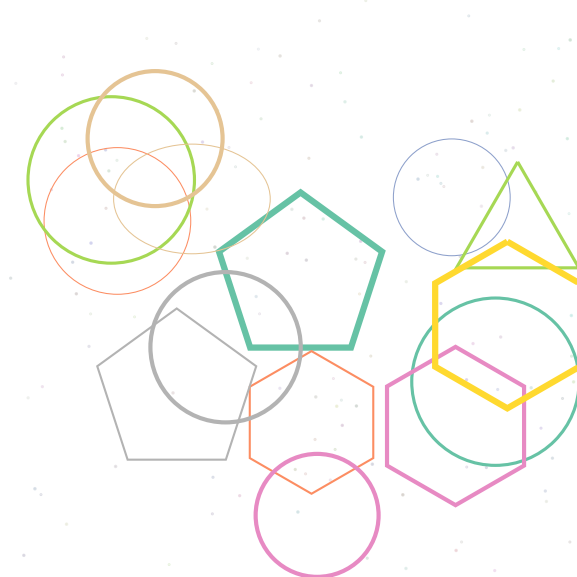[{"shape": "pentagon", "thickness": 3, "radius": 0.74, "center": [0.52, 0.517]}, {"shape": "circle", "thickness": 1.5, "radius": 0.72, "center": [0.858, 0.338]}, {"shape": "hexagon", "thickness": 1, "radius": 0.62, "center": [0.539, 0.268]}, {"shape": "circle", "thickness": 0.5, "radius": 0.63, "center": [0.203, 0.617]}, {"shape": "circle", "thickness": 0.5, "radius": 0.51, "center": [0.782, 0.657]}, {"shape": "circle", "thickness": 2, "radius": 0.53, "center": [0.549, 0.107]}, {"shape": "hexagon", "thickness": 2, "radius": 0.69, "center": [0.789, 0.261]}, {"shape": "circle", "thickness": 1.5, "radius": 0.72, "center": [0.193, 0.688]}, {"shape": "triangle", "thickness": 1.5, "radius": 0.61, "center": [0.896, 0.597]}, {"shape": "hexagon", "thickness": 3, "radius": 0.72, "center": [0.879, 0.436]}, {"shape": "oval", "thickness": 0.5, "radius": 0.68, "center": [0.332, 0.655]}, {"shape": "circle", "thickness": 2, "radius": 0.58, "center": [0.269, 0.759]}, {"shape": "pentagon", "thickness": 1, "radius": 0.72, "center": [0.306, 0.32]}, {"shape": "circle", "thickness": 2, "radius": 0.65, "center": [0.391, 0.398]}]